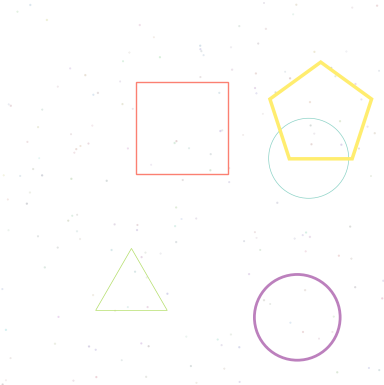[{"shape": "circle", "thickness": 0.5, "radius": 0.52, "center": [0.802, 0.589]}, {"shape": "square", "thickness": 1, "radius": 0.6, "center": [0.473, 0.667]}, {"shape": "triangle", "thickness": 0.5, "radius": 0.54, "center": [0.341, 0.247]}, {"shape": "circle", "thickness": 2, "radius": 0.56, "center": [0.772, 0.176]}, {"shape": "pentagon", "thickness": 2.5, "radius": 0.69, "center": [0.833, 0.7]}]